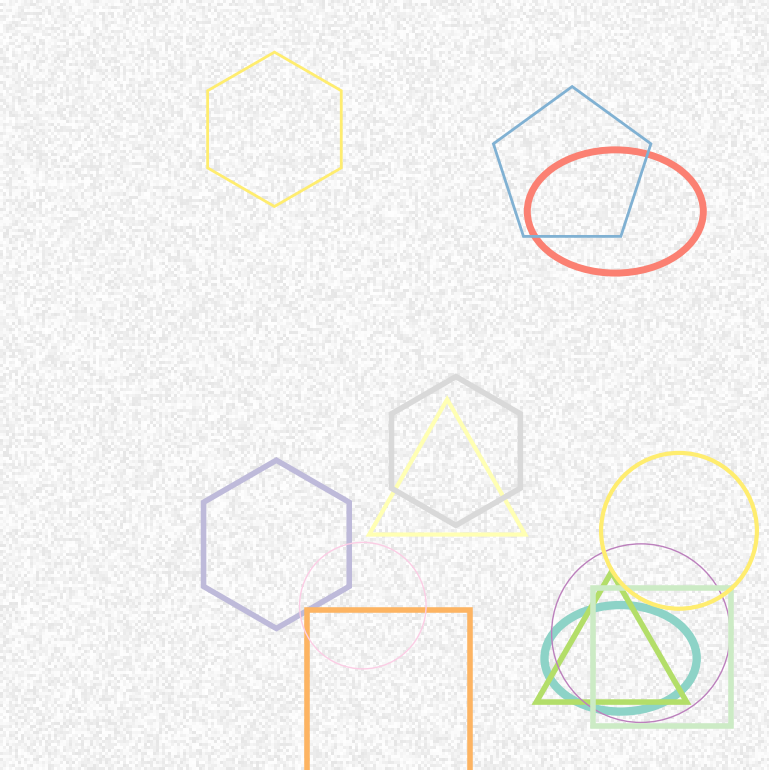[{"shape": "oval", "thickness": 3, "radius": 0.49, "center": [0.806, 0.145]}, {"shape": "triangle", "thickness": 1.5, "radius": 0.59, "center": [0.581, 0.364]}, {"shape": "hexagon", "thickness": 2, "radius": 0.55, "center": [0.359, 0.293]}, {"shape": "oval", "thickness": 2.5, "radius": 0.57, "center": [0.799, 0.725]}, {"shape": "pentagon", "thickness": 1, "radius": 0.54, "center": [0.743, 0.78]}, {"shape": "square", "thickness": 2, "radius": 0.53, "center": [0.505, 0.102]}, {"shape": "triangle", "thickness": 2, "radius": 0.56, "center": [0.794, 0.145]}, {"shape": "circle", "thickness": 0.5, "radius": 0.41, "center": [0.471, 0.213]}, {"shape": "hexagon", "thickness": 2, "radius": 0.48, "center": [0.592, 0.414]}, {"shape": "circle", "thickness": 0.5, "radius": 0.58, "center": [0.832, 0.178]}, {"shape": "square", "thickness": 2, "radius": 0.45, "center": [0.86, 0.147]}, {"shape": "hexagon", "thickness": 1, "radius": 0.5, "center": [0.356, 0.832]}, {"shape": "circle", "thickness": 1.5, "radius": 0.51, "center": [0.882, 0.311]}]